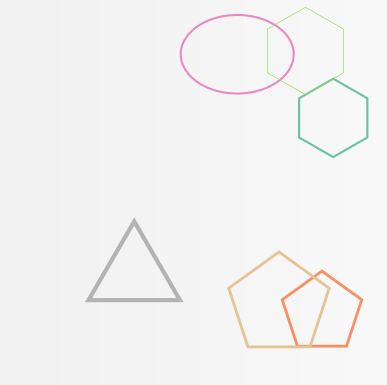[{"shape": "hexagon", "thickness": 1.5, "radius": 0.51, "center": [0.86, 0.694]}, {"shape": "pentagon", "thickness": 2, "radius": 0.54, "center": [0.831, 0.188]}, {"shape": "oval", "thickness": 1.5, "radius": 0.73, "center": [0.612, 0.859]}, {"shape": "hexagon", "thickness": 0.5, "radius": 0.57, "center": [0.788, 0.868]}, {"shape": "pentagon", "thickness": 2, "radius": 0.68, "center": [0.72, 0.209]}, {"shape": "triangle", "thickness": 3, "radius": 0.68, "center": [0.346, 0.289]}]